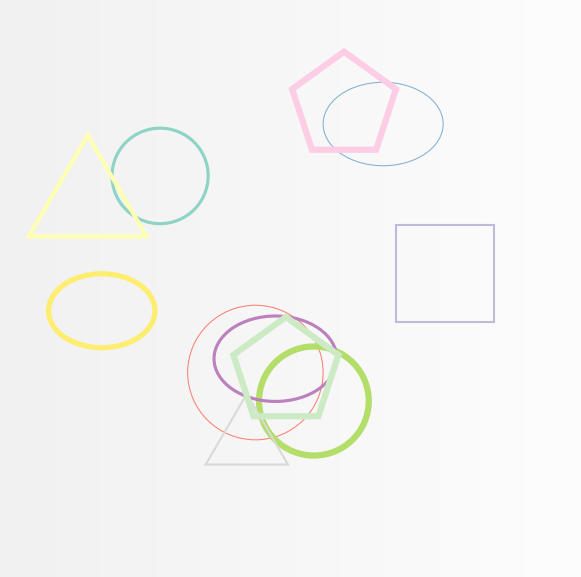[{"shape": "circle", "thickness": 1.5, "radius": 0.41, "center": [0.275, 0.695]}, {"shape": "triangle", "thickness": 2, "radius": 0.58, "center": [0.151, 0.648]}, {"shape": "square", "thickness": 1, "radius": 0.42, "center": [0.766, 0.526]}, {"shape": "circle", "thickness": 0.5, "radius": 0.58, "center": [0.439, 0.354]}, {"shape": "oval", "thickness": 0.5, "radius": 0.52, "center": [0.659, 0.784]}, {"shape": "circle", "thickness": 3, "radius": 0.47, "center": [0.54, 0.305]}, {"shape": "pentagon", "thickness": 3, "radius": 0.47, "center": [0.592, 0.816]}, {"shape": "triangle", "thickness": 1, "radius": 0.41, "center": [0.425, 0.236]}, {"shape": "oval", "thickness": 1.5, "radius": 0.53, "center": [0.474, 0.378]}, {"shape": "pentagon", "thickness": 3, "radius": 0.48, "center": [0.492, 0.355]}, {"shape": "oval", "thickness": 2.5, "radius": 0.46, "center": [0.175, 0.461]}]